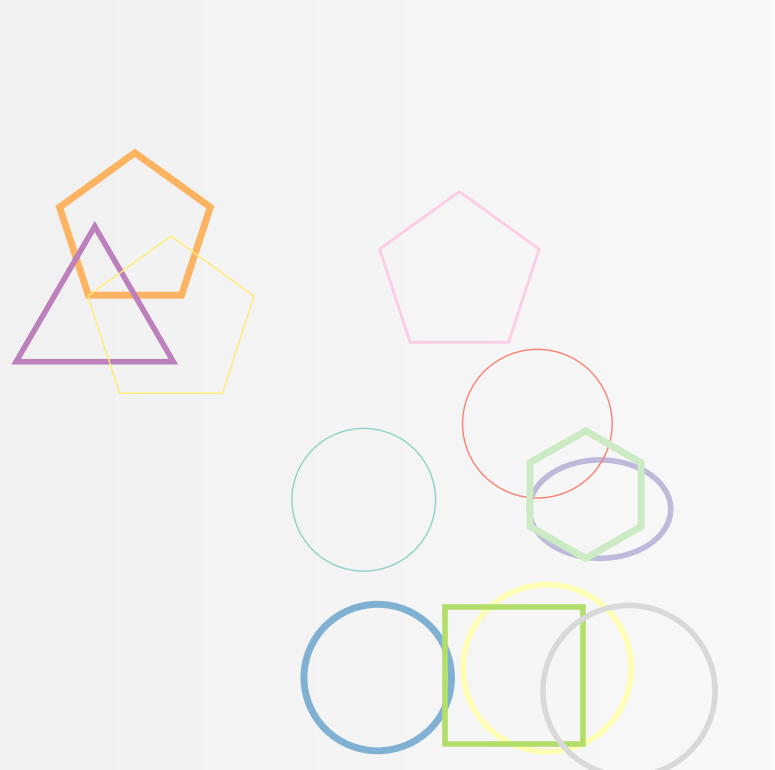[{"shape": "circle", "thickness": 0.5, "radius": 0.46, "center": [0.469, 0.351]}, {"shape": "circle", "thickness": 2, "radius": 0.54, "center": [0.706, 0.132]}, {"shape": "oval", "thickness": 2, "radius": 0.46, "center": [0.774, 0.339]}, {"shape": "circle", "thickness": 0.5, "radius": 0.48, "center": [0.693, 0.45]}, {"shape": "circle", "thickness": 2.5, "radius": 0.48, "center": [0.487, 0.12]}, {"shape": "pentagon", "thickness": 2.5, "radius": 0.51, "center": [0.174, 0.699]}, {"shape": "square", "thickness": 2, "radius": 0.44, "center": [0.664, 0.123]}, {"shape": "pentagon", "thickness": 1, "radius": 0.54, "center": [0.593, 0.643]}, {"shape": "circle", "thickness": 2, "radius": 0.56, "center": [0.812, 0.103]}, {"shape": "triangle", "thickness": 2, "radius": 0.59, "center": [0.122, 0.589]}, {"shape": "hexagon", "thickness": 2.5, "radius": 0.41, "center": [0.756, 0.358]}, {"shape": "pentagon", "thickness": 0.5, "radius": 0.56, "center": [0.221, 0.581]}]